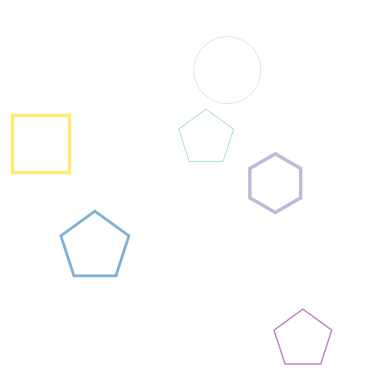[{"shape": "pentagon", "thickness": 0.5, "radius": 0.37, "center": [0.535, 0.641]}, {"shape": "hexagon", "thickness": 2.5, "radius": 0.38, "center": [0.715, 0.524]}, {"shape": "pentagon", "thickness": 2, "radius": 0.46, "center": [0.247, 0.359]}, {"shape": "circle", "thickness": 0.5, "radius": 0.44, "center": [0.591, 0.818]}, {"shape": "pentagon", "thickness": 1, "radius": 0.39, "center": [0.787, 0.118]}, {"shape": "square", "thickness": 2.5, "radius": 0.37, "center": [0.105, 0.628]}]